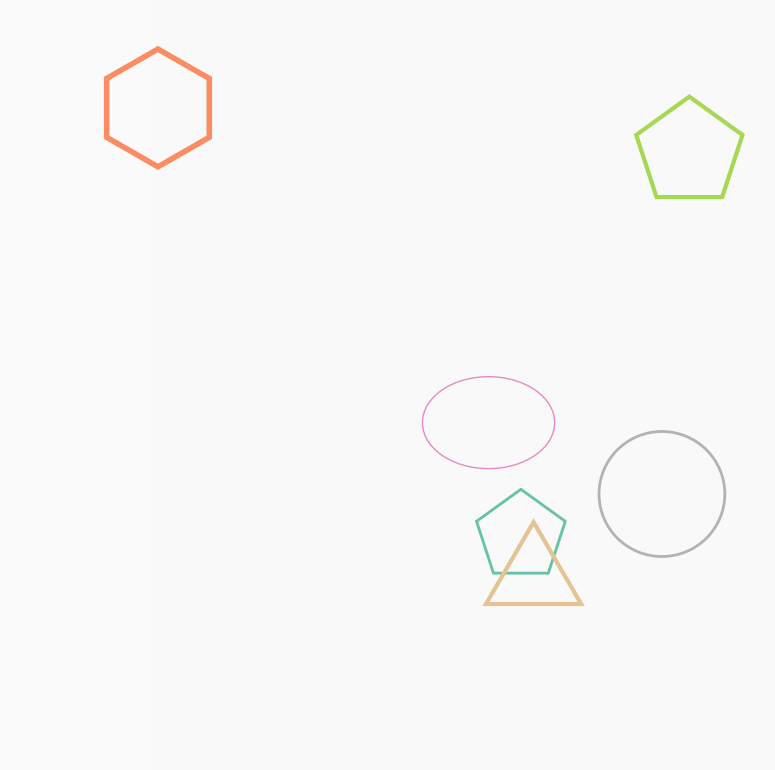[{"shape": "pentagon", "thickness": 1, "radius": 0.3, "center": [0.672, 0.304]}, {"shape": "hexagon", "thickness": 2, "radius": 0.38, "center": [0.204, 0.86]}, {"shape": "oval", "thickness": 0.5, "radius": 0.43, "center": [0.63, 0.451]}, {"shape": "pentagon", "thickness": 1.5, "radius": 0.36, "center": [0.889, 0.802]}, {"shape": "triangle", "thickness": 1.5, "radius": 0.35, "center": [0.688, 0.251]}, {"shape": "circle", "thickness": 1, "radius": 0.41, "center": [0.854, 0.358]}]